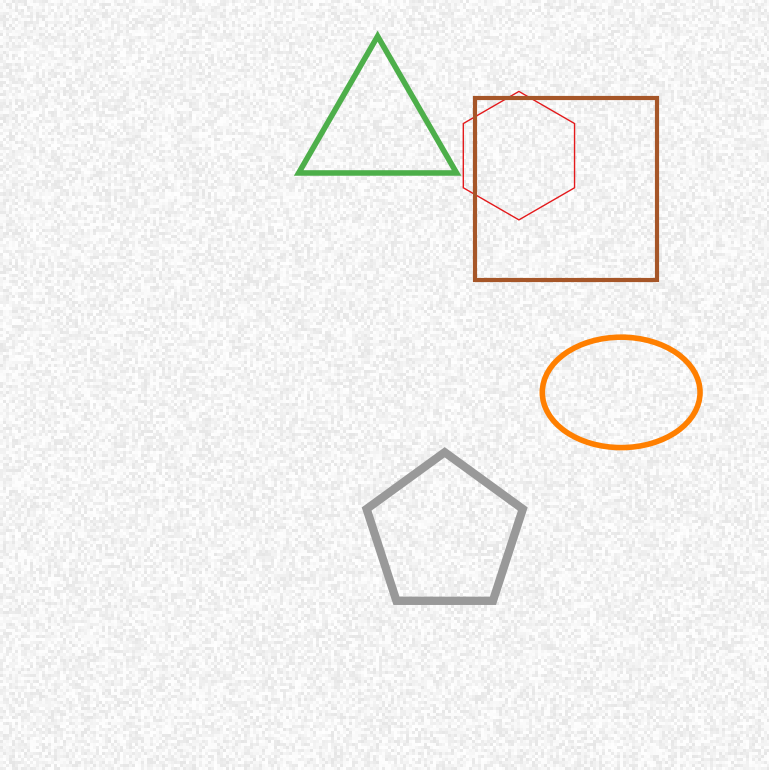[{"shape": "hexagon", "thickness": 0.5, "radius": 0.42, "center": [0.674, 0.798]}, {"shape": "triangle", "thickness": 2, "radius": 0.59, "center": [0.49, 0.835]}, {"shape": "oval", "thickness": 2, "radius": 0.51, "center": [0.807, 0.49]}, {"shape": "square", "thickness": 1.5, "radius": 0.59, "center": [0.735, 0.754]}, {"shape": "pentagon", "thickness": 3, "radius": 0.53, "center": [0.578, 0.306]}]